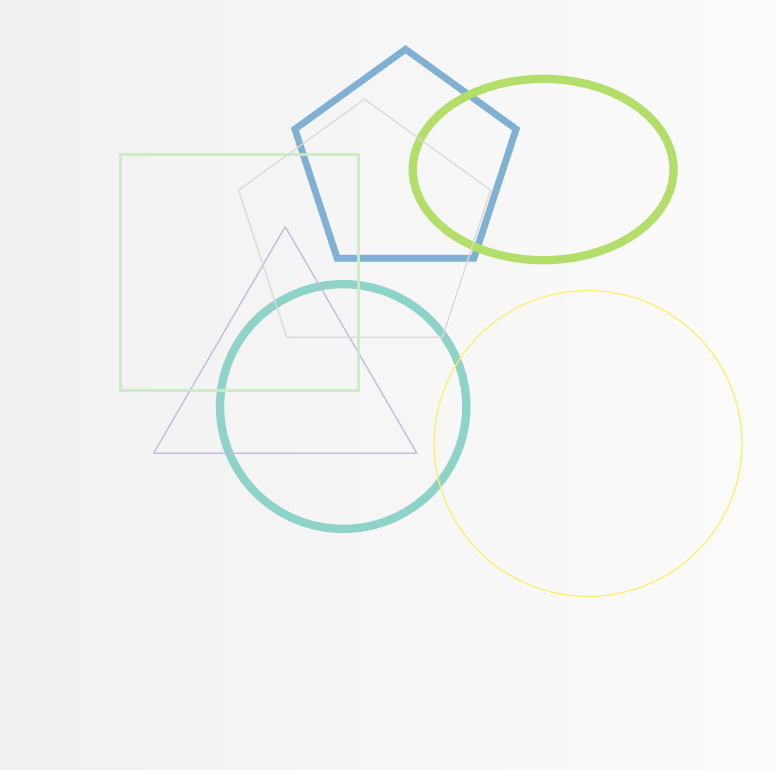[{"shape": "circle", "thickness": 3, "radius": 0.79, "center": [0.443, 0.472]}, {"shape": "triangle", "thickness": 0.5, "radius": 0.98, "center": [0.368, 0.509]}, {"shape": "pentagon", "thickness": 2.5, "radius": 0.75, "center": [0.523, 0.786]}, {"shape": "oval", "thickness": 3, "radius": 0.84, "center": [0.701, 0.78]}, {"shape": "pentagon", "thickness": 0.5, "radius": 0.85, "center": [0.47, 0.7]}, {"shape": "square", "thickness": 1, "radius": 0.77, "center": [0.308, 0.647]}, {"shape": "circle", "thickness": 0.5, "radius": 0.99, "center": [0.759, 0.424]}]